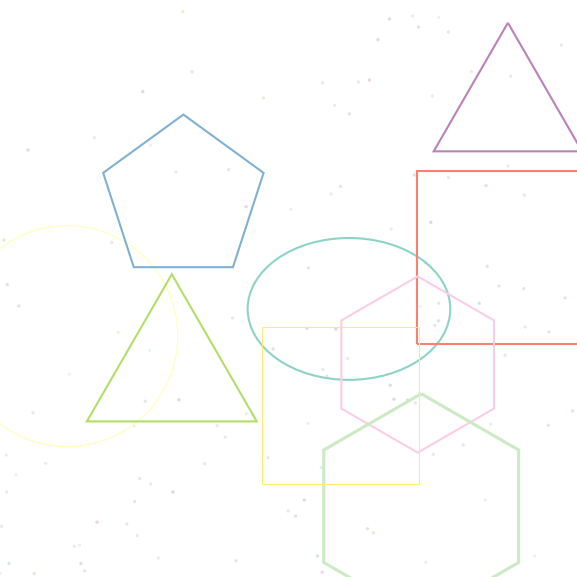[{"shape": "oval", "thickness": 1, "radius": 0.88, "center": [0.604, 0.464]}, {"shape": "circle", "thickness": 0.5, "radius": 0.96, "center": [0.116, 0.417]}, {"shape": "square", "thickness": 1, "radius": 0.75, "center": [0.872, 0.553]}, {"shape": "pentagon", "thickness": 1, "radius": 0.73, "center": [0.318, 0.655]}, {"shape": "triangle", "thickness": 1, "radius": 0.85, "center": [0.298, 0.354]}, {"shape": "hexagon", "thickness": 1, "radius": 0.76, "center": [0.723, 0.368]}, {"shape": "triangle", "thickness": 1, "radius": 0.74, "center": [0.879, 0.811]}, {"shape": "hexagon", "thickness": 1.5, "radius": 0.97, "center": [0.729, 0.122]}, {"shape": "square", "thickness": 0.5, "radius": 0.68, "center": [0.59, 0.297]}]